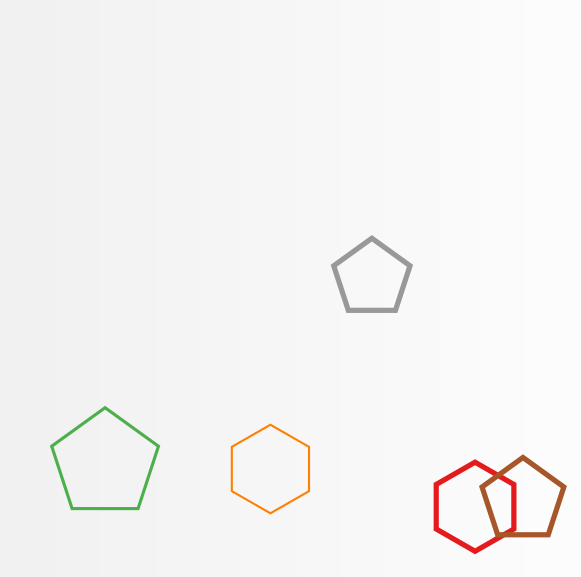[{"shape": "hexagon", "thickness": 2.5, "radius": 0.39, "center": [0.817, 0.122]}, {"shape": "pentagon", "thickness": 1.5, "radius": 0.48, "center": [0.181, 0.197]}, {"shape": "hexagon", "thickness": 1, "radius": 0.38, "center": [0.465, 0.187]}, {"shape": "pentagon", "thickness": 2.5, "radius": 0.37, "center": [0.9, 0.133]}, {"shape": "pentagon", "thickness": 2.5, "radius": 0.34, "center": [0.64, 0.518]}]